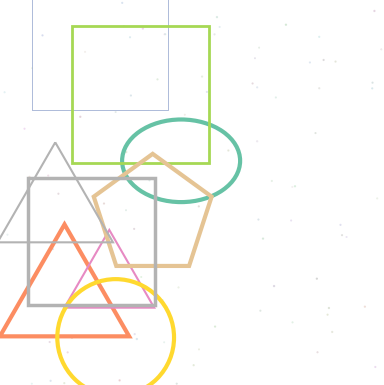[{"shape": "oval", "thickness": 3, "radius": 0.77, "center": [0.47, 0.582]}, {"shape": "triangle", "thickness": 3, "radius": 0.97, "center": [0.168, 0.223]}, {"shape": "square", "thickness": 0.5, "radius": 0.88, "center": [0.259, 0.892]}, {"shape": "triangle", "thickness": 1.5, "radius": 0.67, "center": [0.284, 0.268]}, {"shape": "square", "thickness": 2, "radius": 0.89, "center": [0.366, 0.755]}, {"shape": "circle", "thickness": 3, "radius": 0.76, "center": [0.3, 0.123]}, {"shape": "pentagon", "thickness": 3, "radius": 0.8, "center": [0.397, 0.439]}, {"shape": "triangle", "thickness": 1.5, "radius": 0.87, "center": [0.144, 0.457]}, {"shape": "square", "thickness": 2.5, "radius": 0.83, "center": [0.237, 0.372]}]